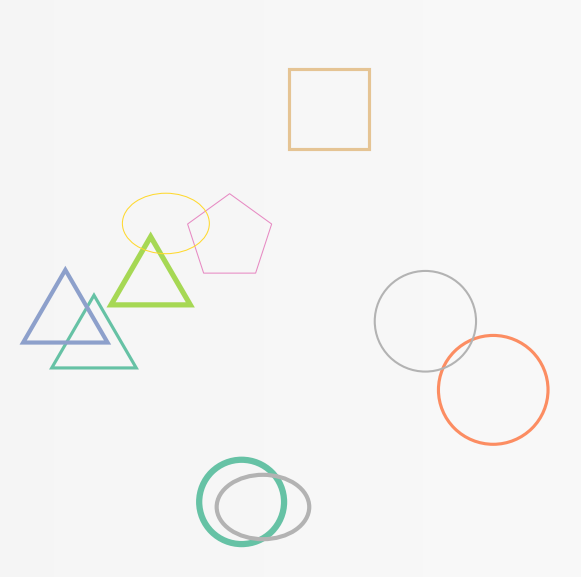[{"shape": "circle", "thickness": 3, "radius": 0.37, "center": [0.416, 0.13]}, {"shape": "triangle", "thickness": 1.5, "radius": 0.42, "center": [0.162, 0.404]}, {"shape": "circle", "thickness": 1.5, "radius": 0.47, "center": [0.849, 0.324]}, {"shape": "triangle", "thickness": 2, "radius": 0.42, "center": [0.112, 0.448]}, {"shape": "pentagon", "thickness": 0.5, "radius": 0.38, "center": [0.395, 0.588]}, {"shape": "triangle", "thickness": 2.5, "radius": 0.39, "center": [0.259, 0.511]}, {"shape": "oval", "thickness": 0.5, "radius": 0.37, "center": [0.285, 0.612]}, {"shape": "square", "thickness": 1.5, "radius": 0.35, "center": [0.566, 0.81]}, {"shape": "circle", "thickness": 1, "radius": 0.44, "center": [0.732, 0.443]}, {"shape": "oval", "thickness": 2, "radius": 0.4, "center": [0.452, 0.121]}]